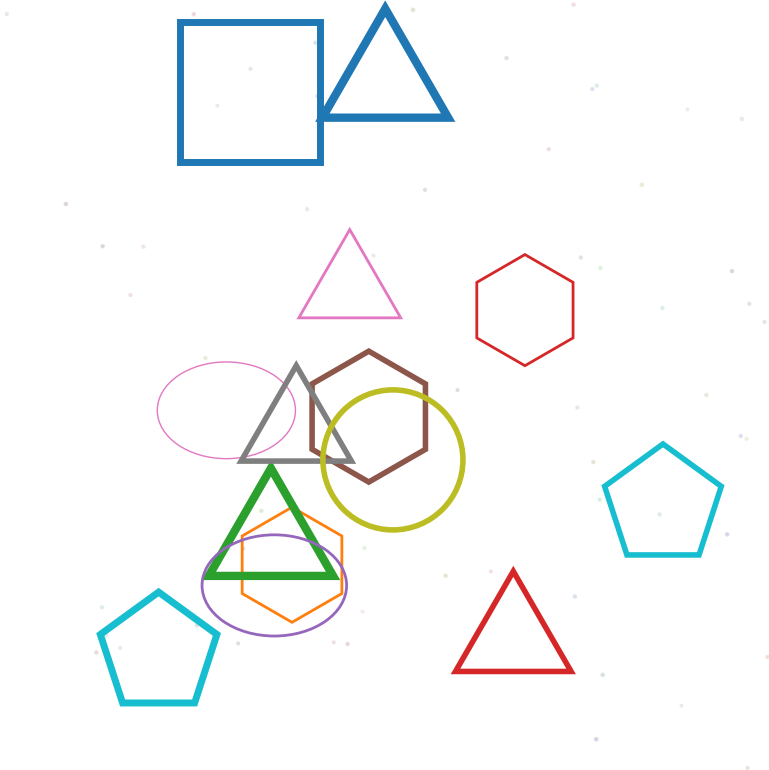[{"shape": "square", "thickness": 2.5, "radius": 0.46, "center": [0.325, 0.881]}, {"shape": "triangle", "thickness": 3, "radius": 0.47, "center": [0.5, 0.894]}, {"shape": "hexagon", "thickness": 1, "radius": 0.37, "center": [0.379, 0.267]}, {"shape": "triangle", "thickness": 3, "radius": 0.47, "center": [0.352, 0.299]}, {"shape": "triangle", "thickness": 2, "radius": 0.43, "center": [0.667, 0.171]}, {"shape": "hexagon", "thickness": 1, "radius": 0.36, "center": [0.682, 0.597]}, {"shape": "oval", "thickness": 1, "radius": 0.47, "center": [0.356, 0.24]}, {"shape": "hexagon", "thickness": 2, "radius": 0.42, "center": [0.479, 0.459]}, {"shape": "oval", "thickness": 0.5, "radius": 0.45, "center": [0.294, 0.467]}, {"shape": "triangle", "thickness": 1, "radius": 0.38, "center": [0.454, 0.625]}, {"shape": "triangle", "thickness": 2, "radius": 0.41, "center": [0.385, 0.443]}, {"shape": "circle", "thickness": 2, "radius": 0.45, "center": [0.51, 0.403]}, {"shape": "pentagon", "thickness": 2.5, "radius": 0.4, "center": [0.206, 0.151]}, {"shape": "pentagon", "thickness": 2, "radius": 0.4, "center": [0.861, 0.344]}]